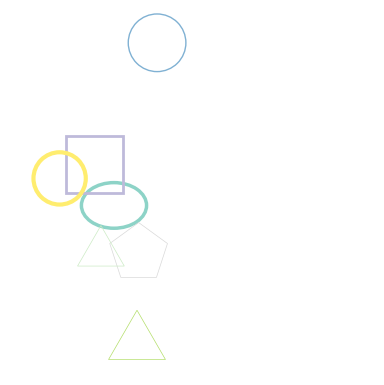[{"shape": "oval", "thickness": 2.5, "radius": 0.42, "center": [0.296, 0.466]}, {"shape": "square", "thickness": 2, "radius": 0.37, "center": [0.245, 0.573]}, {"shape": "circle", "thickness": 1, "radius": 0.37, "center": [0.408, 0.889]}, {"shape": "triangle", "thickness": 0.5, "radius": 0.43, "center": [0.356, 0.109]}, {"shape": "pentagon", "thickness": 0.5, "radius": 0.39, "center": [0.36, 0.343]}, {"shape": "triangle", "thickness": 0.5, "radius": 0.35, "center": [0.262, 0.344]}, {"shape": "circle", "thickness": 3, "radius": 0.34, "center": [0.155, 0.537]}]